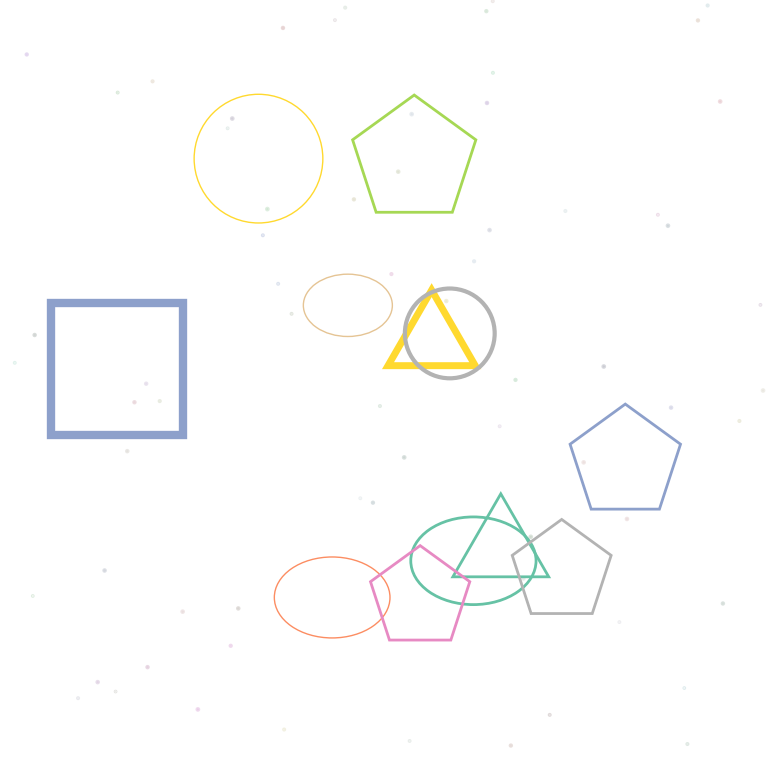[{"shape": "triangle", "thickness": 1, "radius": 0.36, "center": [0.65, 0.287]}, {"shape": "oval", "thickness": 1, "radius": 0.41, "center": [0.615, 0.272]}, {"shape": "oval", "thickness": 0.5, "radius": 0.38, "center": [0.431, 0.224]}, {"shape": "pentagon", "thickness": 1, "radius": 0.38, "center": [0.812, 0.4]}, {"shape": "square", "thickness": 3, "radius": 0.43, "center": [0.152, 0.521]}, {"shape": "pentagon", "thickness": 1, "radius": 0.34, "center": [0.546, 0.224]}, {"shape": "pentagon", "thickness": 1, "radius": 0.42, "center": [0.538, 0.792]}, {"shape": "circle", "thickness": 0.5, "radius": 0.42, "center": [0.336, 0.794]}, {"shape": "triangle", "thickness": 2.5, "radius": 0.33, "center": [0.561, 0.558]}, {"shape": "oval", "thickness": 0.5, "radius": 0.29, "center": [0.452, 0.603]}, {"shape": "pentagon", "thickness": 1, "radius": 0.34, "center": [0.729, 0.258]}, {"shape": "circle", "thickness": 1.5, "radius": 0.29, "center": [0.584, 0.567]}]